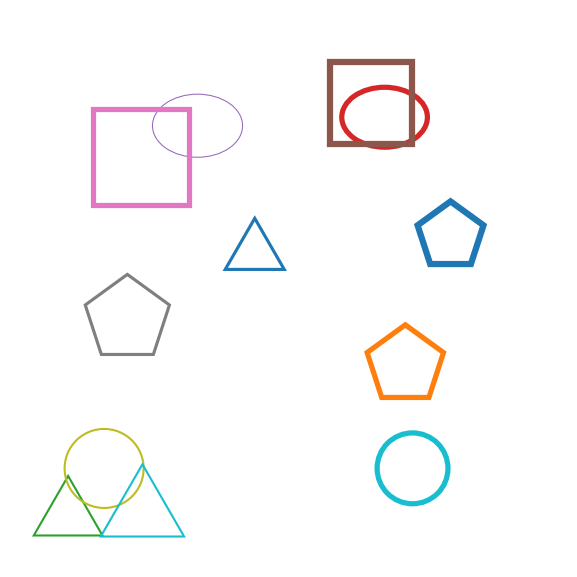[{"shape": "pentagon", "thickness": 3, "radius": 0.3, "center": [0.78, 0.59]}, {"shape": "triangle", "thickness": 1.5, "radius": 0.3, "center": [0.441, 0.562]}, {"shape": "pentagon", "thickness": 2.5, "radius": 0.35, "center": [0.702, 0.367]}, {"shape": "triangle", "thickness": 1, "radius": 0.34, "center": [0.118, 0.106]}, {"shape": "oval", "thickness": 2.5, "radius": 0.37, "center": [0.666, 0.796]}, {"shape": "oval", "thickness": 0.5, "radius": 0.39, "center": [0.342, 0.781]}, {"shape": "square", "thickness": 3, "radius": 0.35, "center": [0.642, 0.821]}, {"shape": "square", "thickness": 2.5, "radius": 0.42, "center": [0.244, 0.728]}, {"shape": "pentagon", "thickness": 1.5, "radius": 0.38, "center": [0.221, 0.447]}, {"shape": "circle", "thickness": 1, "radius": 0.34, "center": [0.18, 0.188]}, {"shape": "triangle", "thickness": 1, "radius": 0.42, "center": [0.247, 0.112]}, {"shape": "circle", "thickness": 2.5, "radius": 0.31, "center": [0.714, 0.188]}]